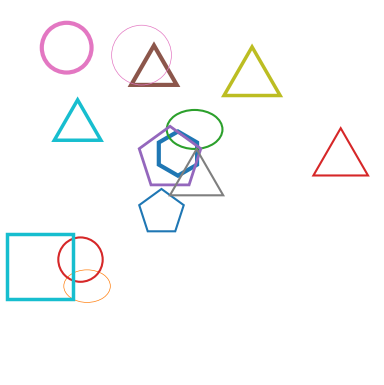[{"shape": "hexagon", "thickness": 3, "radius": 0.29, "center": [0.462, 0.601]}, {"shape": "pentagon", "thickness": 1.5, "radius": 0.3, "center": [0.419, 0.448]}, {"shape": "oval", "thickness": 0.5, "radius": 0.3, "center": [0.226, 0.257]}, {"shape": "oval", "thickness": 1.5, "radius": 0.36, "center": [0.505, 0.664]}, {"shape": "triangle", "thickness": 1.5, "radius": 0.41, "center": [0.885, 0.585]}, {"shape": "circle", "thickness": 1.5, "radius": 0.29, "center": [0.209, 0.326]}, {"shape": "pentagon", "thickness": 2, "radius": 0.42, "center": [0.442, 0.588]}, {"shape": "triangle", "thickness": 3, "radius": 0.34, "center": [0.4, 0.814]}, {"shape": "circle", "thickness": 0.5, "radius": 0.39, "center": [0.368, 0.857]}, {"shape": "circle", "thickness": 3, "radius": 0.32, "center": [0.173, 0.876]}, {"shape": "triangle", "thickness": 1.5, "radius": 0.4, "center": [0.511, 0.533]}, {"shape": "triangle", "thickness": 2.5, "radius": 0.42, "center": [0.655, 0.794]}, {"shape": "square", "thickness": 2.5, "radius": 0.42, "center": [0.104, 0.307]}, {"shape": "triangle", "thickness": 2.5, "radius": 0.35, "center": [0.202, 0.671]}]